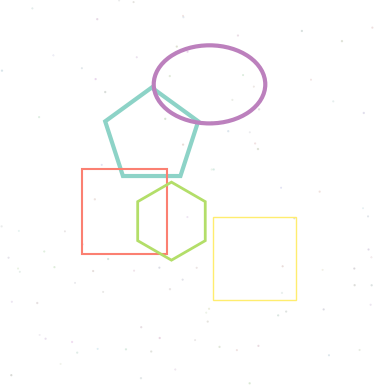[{"shape": "pentagon", "thickness": 3, "radius": 0.64, "center": [0.394, 0.646]}, {"shape": "square", "thickness": 1.5, "radius": 0.55, "center": [0.323, 0.45]}, {"shape": "hexagon", "thickness": 2, "radius": 0.51, "center": [0.445, 0.426]}, {"shape": "oval", "thickness": 3, "radius": 0.72, "center": [0.544, 0.781]}, {"shape": "square", "thickness": 1, "radius": 0.54, "center": [0.661, 0.329]}]